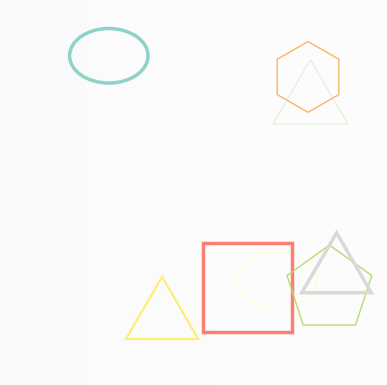[{"shape": "oval", "thickness": 2.5, "radius": 0.51, "center": [0.281, 0.855]}, {"shape": "oval", "thickness": 0.5, "radius": 0.52, "center": [0.713, 0.273]}, {"shape": "square", "thickness": 2.5, "radius": 0.58, "center": [0.639, 0.254]}, {"shape": "hexagon", "thickness": 1, "radius": 0.46, "center": [0.795, 0.8]}, {"shape": "pentagon", "thickness": 1, "radius": 0.57, "center": [0.85, 0.249]}, {"shape": "triangle", "thickness": 2.5, "radius": 0.52, "center": [0.869, 0.291]}, {"shape": "triangle", "thickness": 0.5, "radius": 0.56, "center": [0.801, 0.734]}, {"shape": "triangle", "thickness": 1.5, "radius": 0.54, "center": [0.418, 0.173]}]